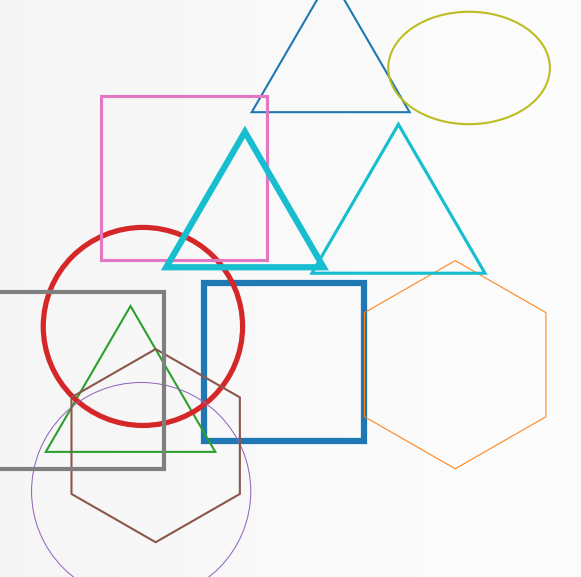[{"shape": "triangle", "thickness": 1, "radius": 0.78, "center": [0.569, 0.883]}, {"shape": "square", "thickness": 3, "radius": 0.69, "center": [0.489, 0.372]}, {"shape": "hexagon", "thickness": 0.5, "radius": 0.9, "center": [0.783, 0.368]}, {"shape": "triangle", "thickness": 1, "radius": 0.84, "center": [0.225, 0.301]}, {"shape": "circle", "thickness": 2.5, "radius": 0.86, "center": [0.246, 0.434]}, {"shape": "circle", "thickness": 0.5, "radius": 0.94, "center": [0.243, 0.148]}, {"shape": "hexagon", "thickness": 1, "radius": 0.84, "center": [0.268, 0.227]}, {"shape": "square", "thickness": 1.5, "radius": 0.71, "center": [0.317, 0.691]}, {"shape": "square", "thickness": 2, "radius": 0.77, "center": [0.129, 0.34]}, {"shape": "oval", "thickness": 1, "radius": 0.7, "center": [0.807, 0.881]}, {"shape": "triangle", "thickness": 1.5, "radius": 0.86, "center": [0.685, 0.612]}, {"shape": "triangle", "thickness": 3, "radius": 0.78, "center": [0.421, 0.614]}]